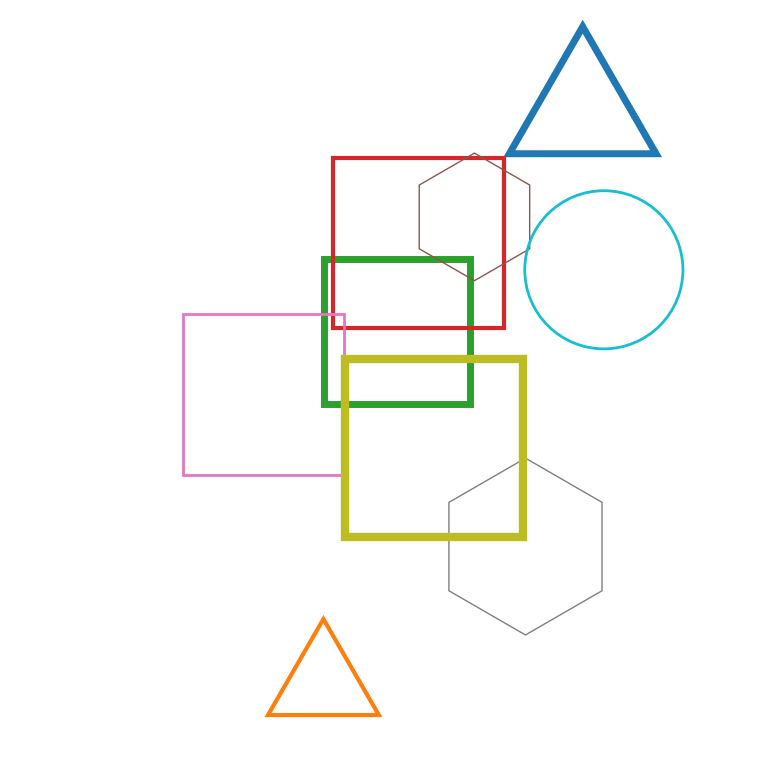[{"shape": "triangle", "thickness": 2.5, "radius": 0.55, "center": [0.757, 0.855]}, {"shape": "triangle", "thickness": 1.5, "radius": 0.42, "center": [0.42, 0.113]}, {"shape": "square", "thickness": 2.5, "radius": 0.47, "center": [0.516, 0.569]}, {"shape": "square", "thickness": 1.5, "radius": 0.55, "center": [0.543, 0.684]}, {"shape": "hexagon", "thickness": 0.5, "radius": 0.41, "center": [0.616, 0.718]}, {"shape": "square", "thickness": 1, "radius": 0.52, "center": [0.343, 0.488]}, {"shape": "hexagon", "thickness": 0.5, "radius": 0.57, "center": [0.682, 0.29]}, {"shape": "square", "thickness": 3, "radius": 0.58, "center": [0.564, 0.418]}, {"shape": "circle", "thickness": 1, "radius": 0.51, "center": [0.784, 0.65]}]